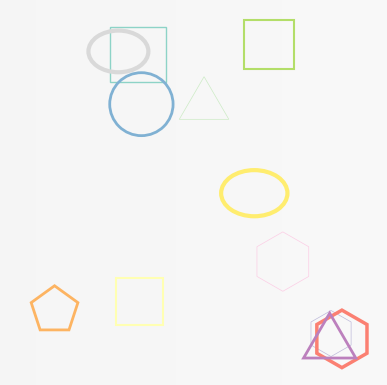[{"shape": "square", "thickness": 1, "radius": 0.36, "center": [0.356, 0.858]}, {"shape": "square", "thickness": 1.5, "radius": 0.3, "center": [0.36, 0.216]}, {"shape": "hexagon", "thickness": 0.5, "radius": 0.3, "center": [0.854, 0.134]}, {"shape": "hexagon", "thickness": 2.5, "radius": 0.37, "center": [0.882, 0.12]}, {"shape": "circle", "thickness": 2, "radius": 0.41, "center": [0.365, 0.729]}, {"shape": "pentagon", "thickness": 2, "radius": 0.32, "center": [0.141, 0.194]}, {"shape": "square", "thickness": 1.5, "radius": 0.32, "center": [0.694, 0.885]}, {"shape": "hexagon", "thickness": 0.5, "radius": 0.39, "center": [0.73, 0.321]}, {"shape": "oval", "thickness": 3, "radius": 0.39, "center": [0.306, 0.866]}, {"shape": "triangle", "thickness": 2, "radius": 0.39, "center": [0.851, 0.109]}, {"shape": "triangle", "thickness": 0.5, "radius": 0.37, "center": [0.527, 0.727]}, {"shape": "oval", "thickness": 3, "radius": 0.43, "center": [0.656, 0.498]}]